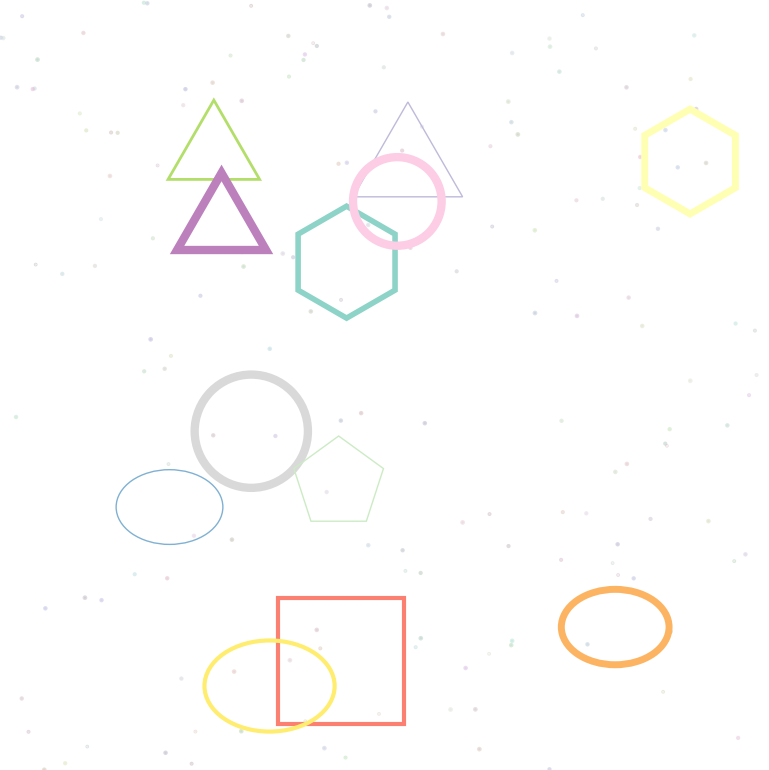[{"shape": "hexagon", "thickness": 2, "radius": 0.36, "center": [0.45, 0.66]}, {"shape": "hexagon", "thickness": 2.5, "radius": 0.34, "center": [0.896, 0.79]}, {"shape": "triangle", "thickness": 0.5, "radius": 0.41, "center": [0.53, 0.785]}, {"shape": "square", "thickness": 1.5, "radius": 0.41, "center": [0.443, 0.142]}, {"shape": "oval", "thickness": 0.5, "radius": 0.35, "center": [0.22, 0.341]}, {"shape": "oval", "thickness": 2.5, "radius": 0.35, "center": [0.799, 0.186]}, {"shape": "triangle", "thickness": 1, "radius": 0.34, "center": [0.278, 0.801]}, {"shape": "circle", "thickness": 3, "radius": 0.29, "center": [0.516, 0.738]}, {"shape": "circle", "thickness": 3, "radius": 0.37, "center": [0.326, 0.44]}, {"shape": "triangle", "thickness": 3, "radius": 0.33, "center": [0.288, 0.709]}, {"shape": "pentagon", "thickness": 0.5, "radius": 0.31, "center": [0.44, 0.373]}, {"shape": "oval", "thickness": 1.5, "radius": 0.42, "center": [0.35, 0.109]}]